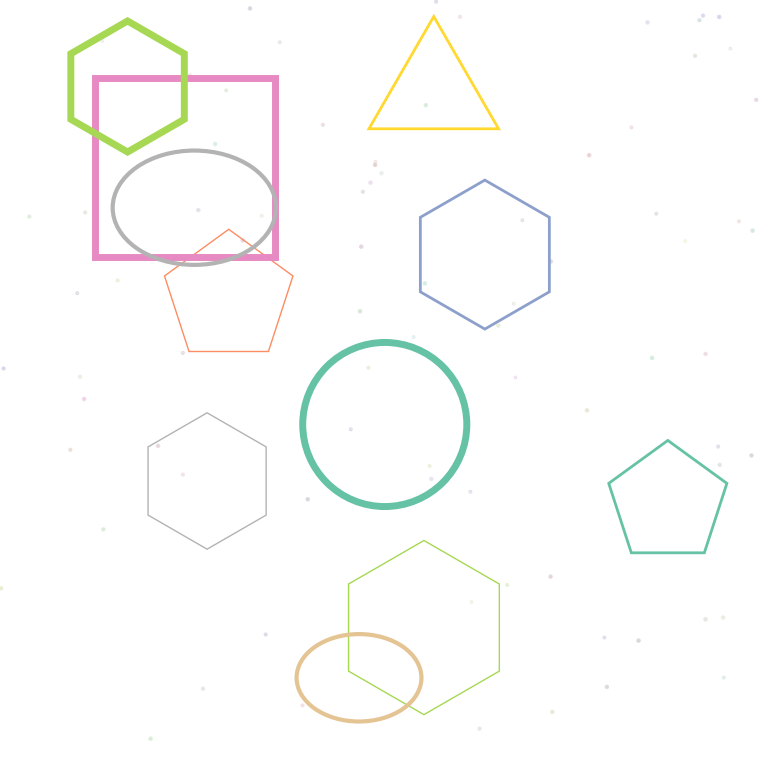[{"shape": "pentagon", "thickness": 1, "radius": 0.4, "center": [0.867, 0.347]}, {"shape": "circle", "thickness": 2.5, "radius": 0.53, "center": [0.5, 0.449]}, {"shape": "pentagon", "thickness": 0.5, "radius": 0.44, "center": [0.297, 0.614]}, {"shape": "hexagon", "thickness": 1, "radius": 0.48, "center": [0.63, 0.669]}, {"shape": "square", "thickness": 2.5, "radius": 0.58, "center": [0.24, 0.783]}, {"shape": "hexagon", "thickness": 0.5, "radius": 0.57, "center": [0.551, 0.185]}, {"shape": "hexagon", "thickness": 2.5, "radius": 0.43, "center": [0.166, 0.888]}, {"shape": "triangle", "thickness": 1, "radius": 0.49, "center": [0.563, 0.881]}, {"shape": "oval", "thickness": 1.5, "radius": 0.41, "center": [0.466, 0.12]}, {"shape": "hexagon", "thickness": 0.5, "radius": 0.44, "center": [0.269, 0.375]}, {"shape": "oval", "thickness": 1.5, "radius": 0.53, "center": [0.252, 0.73]}]